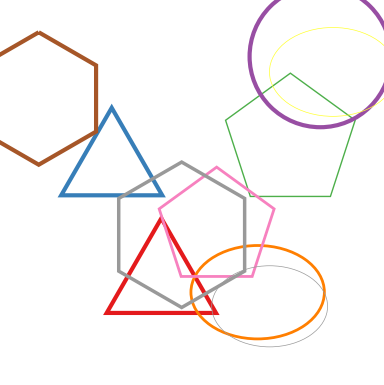[{"shape": "triangle", "thickness": 3, "radius": 0.82, "center": [0.419, 0.269]}, {"shape": "triangle", "thickness": 3, "radius": 0.76, "center": [0.29, 0.568]}, {"shape": "pentagon", "thickness": 1, "radius": 0.88, "center": [0.754, 0.633]}, {"shape": "circle", "thickness": 3, "radius": 0.92, "center": [0.832, 0.853]}, {"shape": "oval", "thickness": 2, "radius": 0.87, "center": [0.669, 0.241]}, {"shape": "oval", "thickness": 0.5, "radius": 0.82, "center": [0.865, 0.813]}, {"shape": "hexagon", "thickness": 3, "radius": 0.86, "center": [0.101, 0.744]}, {"shape": "pentagon", "thickness": 2, "radius": 0.78, "center": [0.563, 0.409]}, {"shape": "hexagon", "thickness": 2.5, "radius": 0.94, "center": [0.472, 0.39]}, {"shape": "oval", "thickness": 0.5, "radius": 0.75, "center": [0.7, 0.204]}]